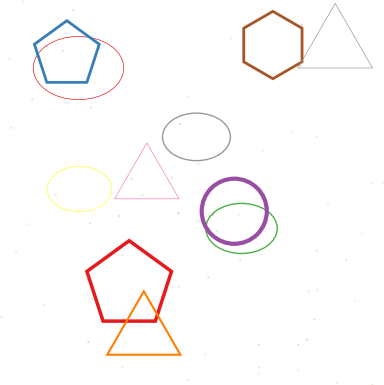[{"shape": "oval", "thickness": 0.5, "radius": 0.59, "center": [0.204, 0.823]}, {"shape": "pentagon", "thickness": 2.5, "radius": 0.58, "center": [0.336, 0.259]}, {"shape": "pentagon", "thickness": 2, "radius": 0.44, "center": [0.174, 0.858]}, {"shape": "oval", "thickness": 1, "radius": 0.46, "center": [0.627, 0.407]}, {"shape": "circle", "thickness": 3, "radius": 0.42, "center": [0.608, 0.451]}, {"shape": "triangle", "thickness": 1.5, "radius": 0.55, "center": [0.374, 0.134]}, {"shape": "oval", "thickness": 0.5, "radius": 0.42, "center": [0.206, 0.509]}, {"shape": "hexagon", "thickness": 2, "radius": 0.44, "center": [0.709, 0.883]}, {"shape": "triangle", "thickness": 0.5, "radius": 0.48, "center": [0.381, 0.532]}, {"shape": "oval", "thickness": 1, "radius": 0.44, "center": [0.51, 0.644]}, {"shape": "triangle", "thickness": 0.5, "radius": 0.56, "center": [0.871, 0.879]}]